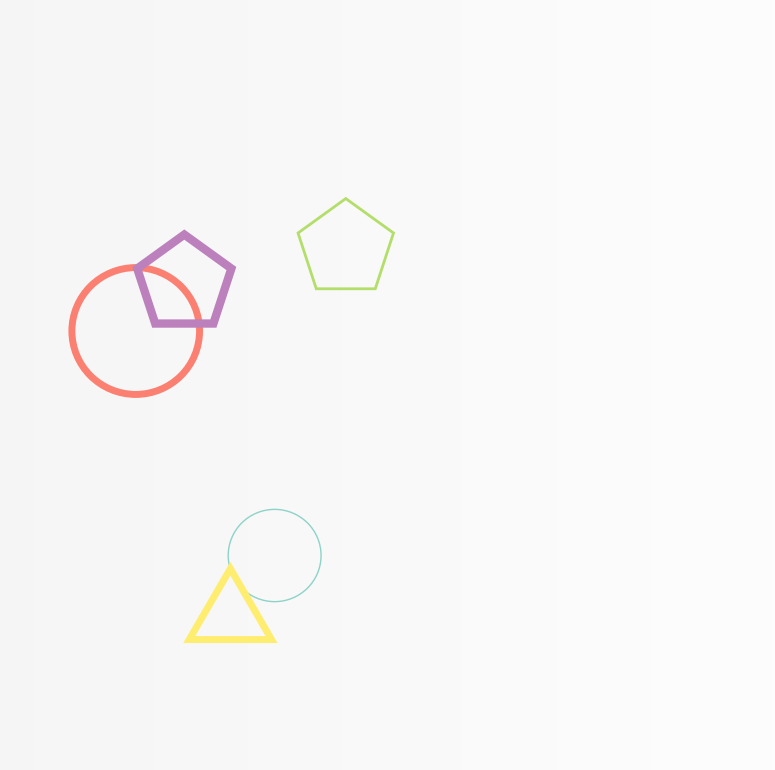[{"shape": "circle", "thickness": 0.5, "radius": 0.3, "center": [0.354, 0.279]}, {"shape": "circle", "thickness": 2.5, "radius": 0.41, "center": [0.175, 0.57]}, {"shape": "pentagon", "thickness": 1, "radius": 0.32, "center": [0.446, 0.677]}, {"shape": "pentagon", "thickness": 3, "radius": 0.32, "center": [0.238, 0.631]}, {"shape": "triangle", "thickness": 2.5, "radius": 0.31, "center": [0.297, 0.2]}]